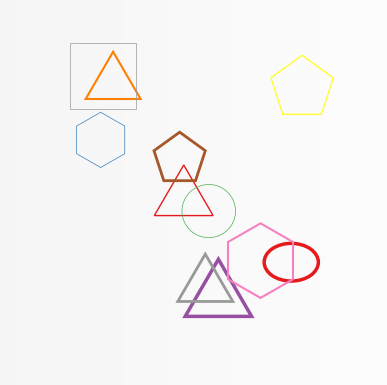[{"shape": "oval", "thickness": 2.5, "radius": 0.35, "center": [0.752, 0.319]}, {"shape": "triangle", "thickness": 1, "radius": 0.44, "center": [0.474, 0.484]}, {"shape": "hexagon", "thickness": 0.5, "radius": 0.36, "center": [0.26, 0.637]}, {"shape": "circle", "thickness": 0.5, "radius": 0.35, "center": [0.539, 0.452]}, {"shape": "triangle", "thickness": 2.5, "radius": 0.49, "center": [0.564, 0.228]}, {"shape": "triangle", "thickness": 1.5, "radius": 0.41, "center": [0.292, 0.784]}, {"shape": "pentagon", "thickness": 1, "radius": 0.42, "center": [0.78, 0.772]}, {"shape": "pentagon", "thickness": 2, "radius": 0.35, "center": [0.464, 0.587]}, {"shape": "hexagon", "thickness": 1.5, "radius": 0.48, "center": [0.672, 0.323]}, {"shape": "triangle", "thickness": 2, "radius": 0.41, "center": [0.53, 0.258]}, {"shape": "square", "thickness": 0.5, "radius": 0.42, "center": [0.267, 0.802]}]